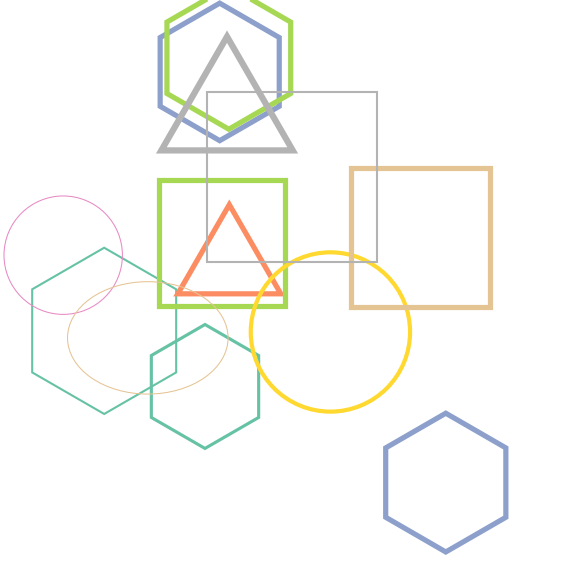[{"shape": "hexagon", "thickness": 1, "radius": 0.72, "center": [0.18, 0.426]}, {"shape": "hexagon", "thickness": 1.5, "radius": 0.54, "center": [0.355, 0.33]}, {"shape": "triangle", "thickness": 2.5, "radius": 0.51, "center": [0.397, 0.542]}, {"shape": "hexagon", "thickness": 2.5, "radius": 0.6, "center": [0.772, 0.163]}, {"shape": "hexagon", "thickness": 2.5, "radius": 0.6, "center": [0.38, 0.875]}, {"shape": "circle", "thickness": 0.5, "radius": 0.51, "center": [0.109, 0.557]}, {"shape": "square", "thickness": 2.5, "radius": 0.55, "center": [0.385, 0.578]}, {"shape": "hexagon", "thickness": 2.5, "radius": 0.62, "center": [0.396, 0.899]}, {"shape": "circle", "thickness": 2, "radius": 0.69, "center": [0.572, 0.424]}, {"shape": "oval", "thickness": 0.5, "radius": 0.7, "center": [0.256, 0.414]}, {"shape": "square", "thickness": 2.5, "radius": 0.6, "center": [0.728, 0.588]}, {"shape": "triangle", "thickness": 3, "radius": 0.66, "center": [0.393, 0.804]}, {"shape": "square", "thickness": 1, "radius": 0.74, "center": [0.506, 0.693]}]